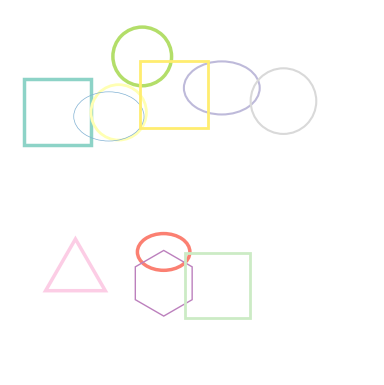[{"shape": "square", "thickness": 2.5, "radius": 0.43, "center": [0.149, 0.709]}, {"shape": "circle", "thickness": 2, "radius": 0.36, "center": [0.308, 0.708]}, {"shape": "oval", "thickness": 1.5, "radius": 0.49, "center": [0.576, 0.772]}, {"shape": "oval", "thickness": 2.5, "radius": 0.34, "center": [0.425, 0.346]}, {"shape": "oval", "thickness": 0.5, "radius": 0.46, "center": [0.283, 0.698]}, {"shape": "circle", "thickness": 2.5, "radius": 0.38, "center": [0.369, 0.853]}, {"shape": "triangle", "thickness": 2.5, "radius": 0.45, "center": [0.196, 0.29]}, {"shape": "circle", "thickness": 1.5, "radius": 0.43, "center": [0.736, 0.737]}, {"shape": "hexagon", "thickness": 1, "radius": 0.43, "center": [0.425, 0.264]}, {"shape": "square", "thickness": 2, "radius": 0.42, "center": [0.564, 0.259]}, {"shape": "square", "thickness": 2, "radius": 0.44, "center": [0.452, 0.754]}]